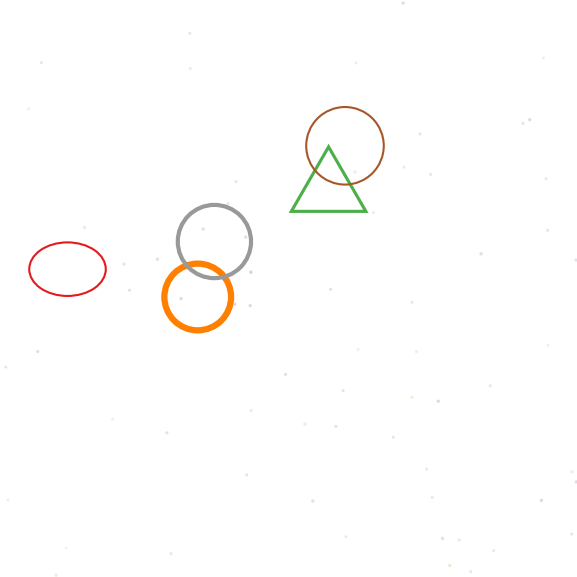[{"shape": "oval", "thickness": 1, "radius": 0.33, "center": [0.117, 0.533]}, {"shape": "triangle", "thickness": 1.5, "radius": 0.37, "center": [0.569, 0.67]}, {"shape": "circle", "thickness": 3, "radius": 0.29, "center": [0.342, 0.485]}, {"shape": "circle", "thickness": 1, "radius": 0.34, "center": [0.597, 0.747]}, {"shape": "circle", "thickness": 2, "radius": 0.32, "center": [0.371, 0.581]}]